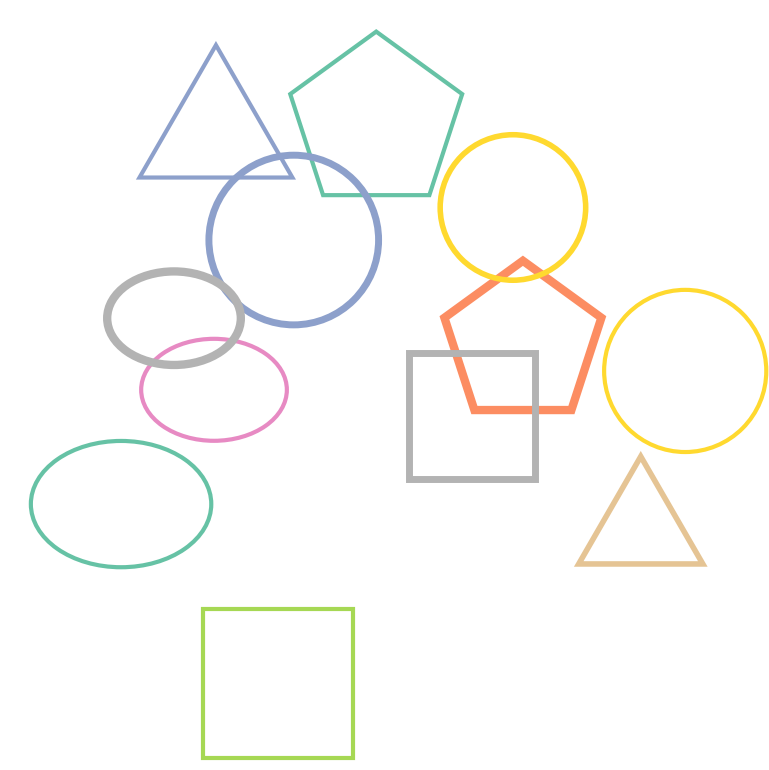[{"shape": "oval", "thickness": 1.5, "radius": 0.59, "center": [0.157, 0.345]}, {"shape": "pentagon", "thickness": 1.5, "radius": 0.59, "center": [0.489, 0.842]}, {"shape": "pentagon", "thickness": 3, "radius": 0.54, "center": [0.679, 0.554]}, {"shape": "triangle", "thickness": 1.5, "radius": 0.57, "center": [0.28, 0.827]}, {"shape": "circle", "thickness": 2.5, "radius": 0.55, "center": [0.381, 0.688]}, {"shape": "oval", "thickness": 1.5, "radius": 0.47, "center": [0.278, 0.494]}, {"shape": "square", "thickness": 1.5, "radius": 0.48, "center": [0.361, 0.113]}, {"shape": "circle", "thickness": 1.5, "radius": 0.53, "center": [0.89, 0.518]}, {"shape": "circle", "thickness": 2, "radius": 0.47, "center": [0.666, 0.731]}, {"shape": "triangle", "thickness": 2, "radius": 0.47, "center": [0.832, 0.314]}, {"shape": "square", "thickness": 2.5, "radius": 0.41, "center": [0.612, 0.459]}, {"shape": "oval", "thickness": 3, "radius": 0.43, "center": [0.226, 0.587]}]